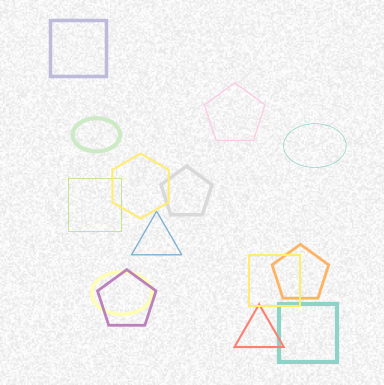[{"shape": "oval", "thickness": 0.5, "radius": 0.41, "center": [0.818, 0.622]}, {"shape": "square", "thickness": 3, "radius": 0.37, "center": [0.8, 0.135]}, {"shape": "oval", "thickness": 2.5, "radius": 0.39, "center": [0.317, 0.239]}, {"shape": "square", "thickness": 2.5, "radius": 0.36, "center": [0.202, 0.875]}, {"shape": "triangle", "thickness": 1.5, "radius": 0.37, "center": [0.673, 0.136]}, {"shape": "triangle", "thickness": 1, "radius": 0.38, "center": [0.407, 0.376]}, {"shape": "pentagon", "thickness": 2, "radius": 0.39, "center": [0.78, 0.288]}, {"shape": "square", "thickness": 0.5, "radius": 0.35, "center": [0.245, 0.469]}, {"shape": "pentagon", "thickness": 1, "radius": 0.41, "center": [0.61, 0.702]}, {"shape": "pentagon", "thickness": 2.5, "radius": 0.35, "center": [0.484, 0.499]}, {"shape": "pentagon", "thickness": 2, "radius": 0.4, "center": [0.329, 0.22]}, {"shape": "oval", "thickness": 3, "radius": 0.31, "center": [0.25, 0.65]}, {"shape": "square", "thickness": 1.5, "radius": 0.33, "center": [0.713, 0.271]}, {"shape": "hexagon", "thickness": 1.5, "radius": 0.42, "center": [0.365, 0.517]}]